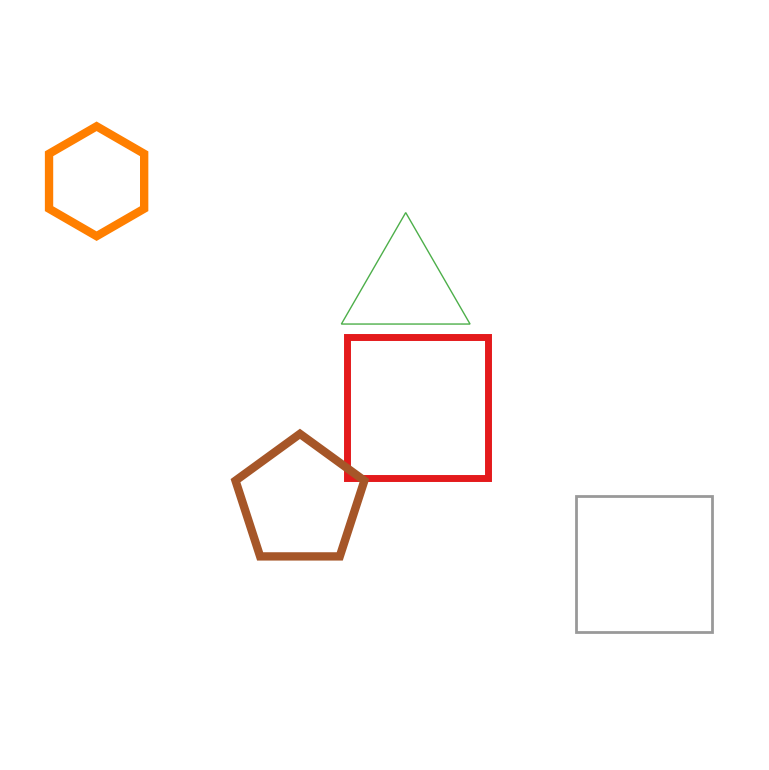[{"shape": "square", "thickness": 2.5, "radius": 0.46, "center": [0.542, 0.471]}, {"shape": "triangle", "thickness": 0.5, "radius": 0.48, "center": [0.527, 0.627]}, {"shape": "hexagon", "thickness": 3, "radius": 0.36, "center": [0.125, 0.765]}, {"shape": "pentagon", "thickness": 3, "radius": 0.44, "center": [0.39, 0.349]}, {"shape": "square", "thickness": 1, "radius": 0.44, "center": [0.837, 0.268]}]